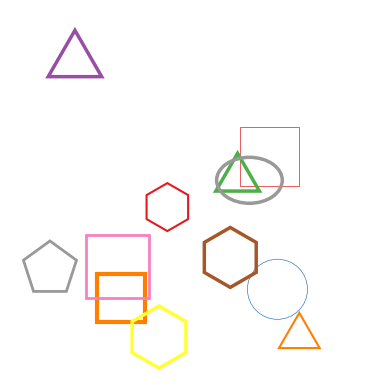[{"shape": "square", "thickness": 0.5, "radius": 0.38, "center": [0.7, 0.594]}, {"shape": "hexagon", "thickness": 1.5, "radius": 0.31, "center": [0.435, 0.462]}, {"shape": "circle", "thickness": 0.5, "radius": 0.39, "center": [0.721, 0.249]}, {"shape": "triangle", "thickness": 2.5, "radius": 0.33, "center": [0.617, 0.536]}, {"shape": "triangle", "thickness": 2.5, "radius": 0.4, "center": [0.195, 0.841]}, {"shape": "square", "thickness": 3, "radius": 0.32, "center": [0.314, 0.226]}, {"shape": "triangle", "thickness": 1.5, "radius": 0.3, "center": [0.777, 0.126]}, {"shape": "hexagon", "thickness": 2.5, "radius": 0.4, "center": [0.413, 0.125]}, {"shape": "hexagon", "thickness": 2.5, "radius": 0.39, "center": [0.598, 0.331]}, {"shape": "square", "thickness": 2, "radius": 0.41, "center": [0.305, 0.308]}, {"shape": "pentagon", "thickness": 2, "radius": 0.36, "center": [0.13, 0.302]}, {"shape": "oval", "thickness": 2.5, "radius": 0.43, "center": [0.648, 0.532]}]